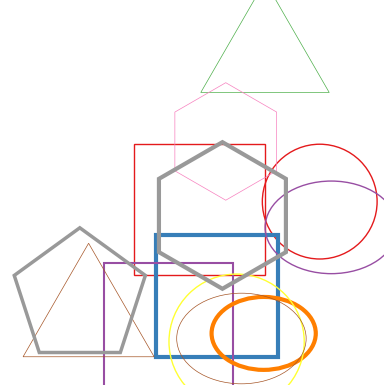[{"shape": "square", "thickness": 1, "radius": 0.85, "center": [0.518, 0.456]}, {"shape": "circle", "thickness": 1, "radius": 0.75, "center": [0.83, 0.476]}, {"shape": "square", "thickness": 3, "radius": 0.79, "center": [0.564, 0.231]}, {"shape": "triangle", "thickness": 0.5, "radius": 0.96, "center": [0.688, 0.856]}, {"shape": "square", "thickness": 1.5, "radius": 0.83, "center": [0.438, 0.15]}, {"shape": "oval", "thickness": 1, "radius": 0.86, "center": [0.861, 0.409]}, {"shape": "oval", "thickness": 3, "radius": 0.68, "center": [0.685, 0.134]}, {"shape": "circle", "thickness": 1, "radius": 0.88, "center": [0.615, 0.112]}, {"shape": "oval", "thickness": 0.5, "radius": 0.84, "center": [0.627, 0.121]}, {"shape": "triangle", "thickness": 0.5, "radius": 0.98, "center": [0.23, 0.172]}, {"shape": "hexagon", "thickness": 0.5, "radius": 0.76, "center": [0.586, 0.633]}, {"shape": "pentagon", "thickness": 2.5, "radius": 0.9, "center": [0.207, 0.229]}, {"shape": "hexagon", "thickness": 3, "radius": 0.95, "center": [0.578, 0.44]}]